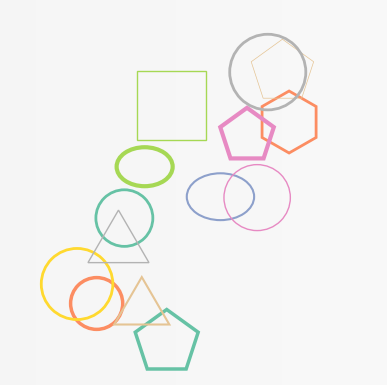[{"shape": "pentagon", "thickness": 2.5, "radius": 0.43, "center": [0.43, 0.111]}, {"shape": "circle", "thickness": 2, "radius": 0.37, "center": [0.321, 0.434]}, {"shape": "circle", "thickness": 2.5, "radius": 0.34, "center": [0.249, 0.212]}, {"shape": "hexagon", "thickness": 2, "radius": 0.4, "center": [0.746, 0.683]}, {"shape": "oval", "thickness": 1.5, "radius": 0.43, "center": [0.569, 0.489]}, {"shape": "circle", "thickness": 1, "radius": 0.43, "center": [0.664, 0.487]}, {"shape": "pentagon", "thickness": 3, "radius": 0.36, "center": [0.638, 0.647]}, {"shape": "oval", "thickness": 3, "radius": 0.36, "center": [0.373, 0.567]}, {"shape": "square", "thickness": 1, "radius": 0.45, "center": [0.442, 0.725]}, {"shape": "circle", "thickness": 2, "radius": 0.46, "center": [0.199, 0.262]}, {"shape": "pentagon", "thickness": 0.5, "radius": 0.42, "center": [0.729, 0.813]}, {"shape": "triangle", "thickness": 1.5, "radius": 0.41, "center": [0.366, 0.198]}, {"shape": "circle", "thickness": 2, "radius": 0.49, "center": [0.691, 0.813]}, {"shape": "triangle", "thickness": 1, "radius": 0.45, "center": [0.306, 0.363]}]